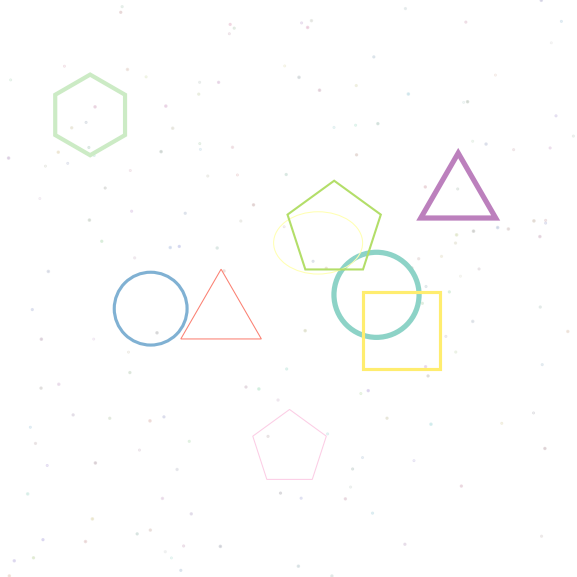[{"shape": "circle", "thickness": 2.5, "radius": 0.37, "center": [0.652, 0.489]}, {"shape": "oval", "thickness": 0.5, "radius": 0.39, "center": [0.551, 0.579]}, {"shape": "triangle", "thickness": 0.5, "radius": 0.4, "center": [0.383, 0.452]}, {"shape": "circle", "thickness": 1.5, "radius": 0.32, "center": [0.261, 0.465]}, {"shape": "pentagon", "thickness": 1, "radius": 0.42, "center": [0.579, 0.601]}, {"shape": "pentagon", "thickness": 0.5, "radius": 0.33, "center": [0.501, 0.223]}, {"shape": "triangle", "thickness": 2.5, "radius": 0.37, "center": [0.793, 0.659]}, {"shape": "hexagon", "thickness": 2, "radius": 0.35, "center": [0.156, 0.8]}, {"shape": "square", "thickness": 1.5, "radius": 0.33, "center": [0.696, 0.427]}]